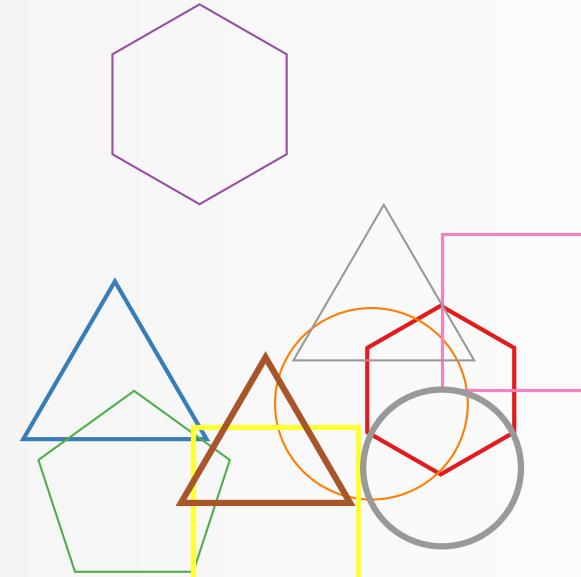[{"shape": "hexagon", "thickness": 2, "radius": 0.73, "center": [0.758, 0.324]}, {"shape": "triangle", "thickness": 2, "radius": 0.91, "center": [0.198, 0.33]}, {"shape": "pentagon", "thickness": 1, "radius": 0.87, "center": [0.231, 0.149]}, {"shape": "hexagon", "thickness": 1, "radius": 0.87, "center": [0.343, 0.819]}, {"shape": "circle", "thickness": 1, "radius": 0.83, "center": [0.639, 0.3]}, {"shape": "square", "thickness": 2.5, "radius": 0.71, "center": [0.474, 0.116]}, {"shape": "triangle", "thickness": 3, "radius": 0.84, "center": [0.457, 0.212]}, {"shape": "square", "thickness": 1.5, "radius": 0.68, "center": [0.896, 0.459]}, {"shape": "triangle", "thickness": 1, "radius": 0.9, "center": [0.66, 0.465]}, {"shape": "circle", "thickness": 3, "radius": 0.68, "center": [0.761, 0.189]}]